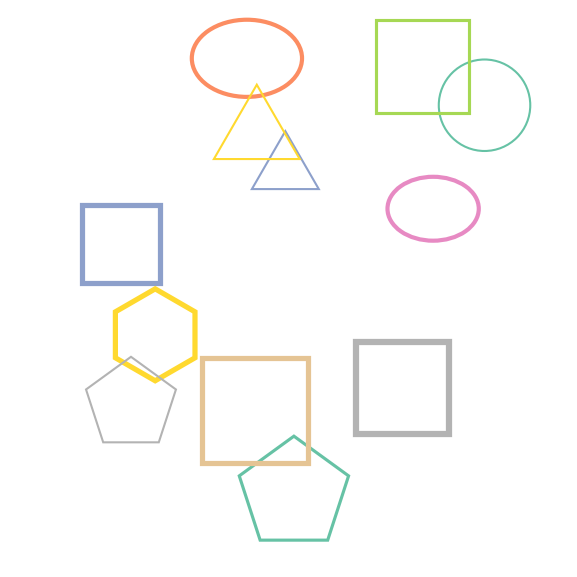[{"shape": "pentagon", "thickness": 1.5, "radius": 0.5, "center": [0.509, 0.144]}, {"shape": "circle", "thickness": 1, "radius": 0.4, "center": [0.839, 0.817]}, {"shape": "oval", "thickness": 2, "radius": 0.48, "center": [0.428, 0.898]}, {"shape": "triangle", "thickness": 1, "radius": 0.33, "center": [0.494, 0.705]}, {"shape": "square", "thickness": 2.5, "radius": 0.34, "center": [0.21, 0.576]}, {"shape": "oval", "thickness": 2, "radius": 0.4, "center": [0.75, 0.638]}, {"shape": "square", "thickness": 1.5, "radius": 0.4, "center": [0.731, 0.883]}, {"shape": "hexagon", "thickness": 2.5, "radius": 0.4, "center": [0.269, 0.419]}, {"shape": "triangle", "thickness": 1, "radius": 0.43, "center": [0.445, 0.767]}, {"shape": "square", "thickness": 2.5, "radius": 0.46, "center": [0.442, 0.288]}, {"shape": "square", "thickness": 3, "radius": 0.4, "center": [0.697, 0.327]}, {"shape": "pentagon", "thickness": 1, "radius": 0.41, "center": [0.227, 0.299]}]